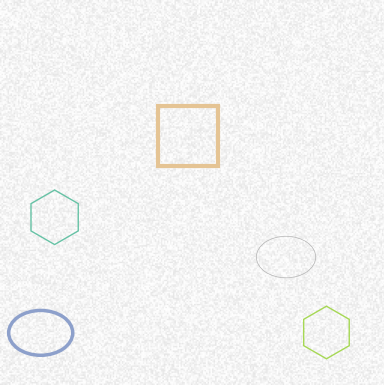[{"shape": "hexagon", "thickness": 1, "radius": 0.35, "center": [0.142, 0.436]}, {"shape": "oval", "thickness": 2.5, "radius": 0.42, "center": [0.106, 0.135]}, {"shape": "hexagon", "thickness": 1, "radius": 0.34, "center": [0.848, 0.136]}, {"shape": "square", "thickness": 3, "radius": 0.39, "center": [0.487, 0.647]}, {"shape": "oval", "thickness": 0.5, "radius": 0.39, "center": [0.743, 0.332]}]